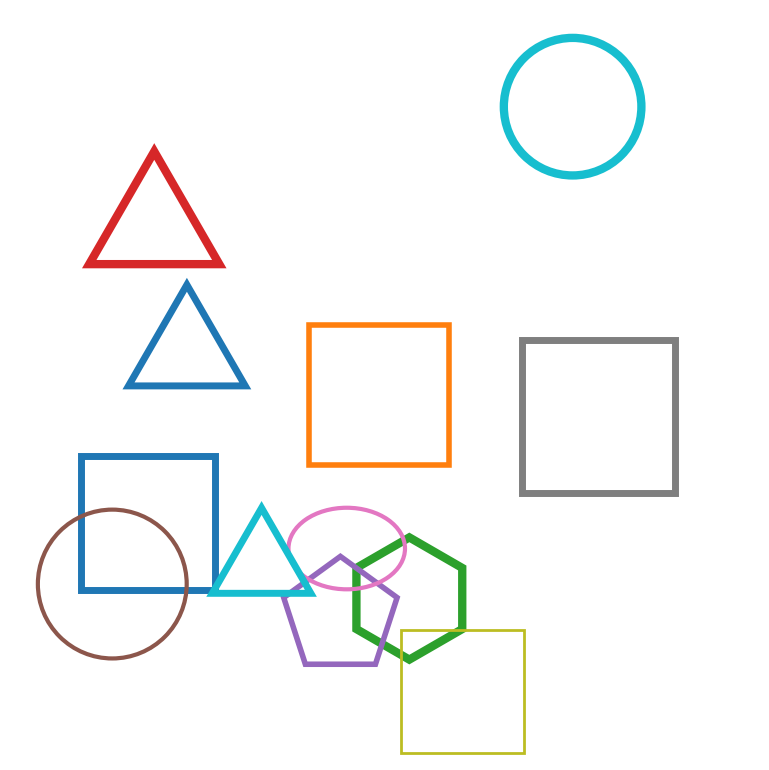[{"shape": "triangle", "thickness": 2.5, "radius": 0.44, "center": [0.243, 0.543]}, {"shape": "square", "thickness": 2.5, "radius": 0.44, "center": [0.192, 0.321]}, {"shape": "square", "thickness": 2, "radius": 0.46, "center": [0.492, 0.487]}, {"shape": "hexagon", "thickness": 3, "radius": 0.4, "center": [0.532, 0.223]}, {"shape": "triangle", "thickness": 3, "radius": 0.49, "center": [0.2, 0.706]}, {"shape": "pentagon", "thickness": 2, "radius": 0.39, "center": [0.442, 0.2]}, {"shape": "circle", "thickness": 1.5, "radius": 0.48, "center": [0.146, 0.242]}, {"shape": "oval", "thickness": 1.5, "radius": 0.38, "center": [0.45, 0.288]}, {"shape": "square", "thickness": 2.5, "radius": 0.5, "center": [0.778, 0.459]}, {"shape": "square", "thickness": 1, "radius": 0.4, "center": [0.601, 0.102]}, {"shape": "circle", "thickness": 3, "radius": 0.45, "center": [0.744, 0.861]}, {"shape": "triangle", "thickness": 2.5, "radius": 0.37, "center": [0.34, 0.266]}]